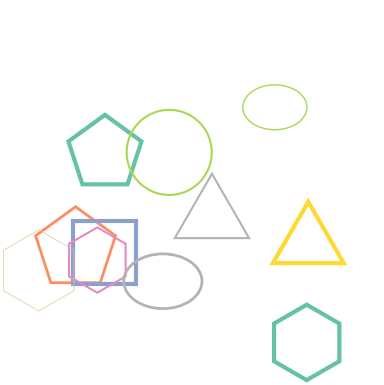[{"shape": "pentagon", "thickness": 3, "radius": 0.5, "center": [0.273, 0.602]}, {"shape": "hexagon", "thickness": 3, "radius": 0.49, "center": [0.797, 0.111]}, {"shape": "pentagon", "thickness": 2, "radius": 0.55, "center": [0.196, 0.354]}, {"shape": "square", "thickness": 3, "radius": 0.41, "center": [0.271, 0.344]}, {"shape": "hexagon", "thickness": 1.5, "radius": 0.42, "center": [0.253, 0.324]}, {"shape": "circle", "thickness": 1.5, "radius": 0.55, "center": [0.44, 0.604]}, {"shape": "oval", "thickness": 1, "radius": 0.42, "center": [0.714, 0.721]}, {"shape": "triangle", "thickness": 3, "radius": 0.53, "center": [0.801, 0.37]}, {"shape": "hexagon", "thickness": 0.5, "radius": 0.53, "center": [0.101, 0.298]}, {"shape": "oval", "thickness": 2, "radius": 0.51, "center": [0.423, 0.27]}, {"shape": "triangle", "thickness": 1.5, "radius": 0.56, "center": [0.55, 0.437]}]